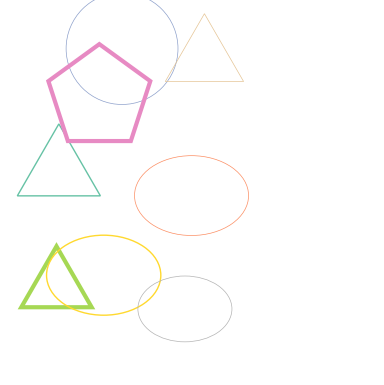[{"shape": "triangle", "thickness": 1, "radius": 0.62, "center": [0.153, 0.554]}, {"shape": "oval", "thickness": 0.5, "radius": 0.74, "center": [0.498, 0.492]}, {"shape": "circle", "thickness": 0.5, "radius": 0.73, "center": [0.317, 0.874]}, {"shape": "pentagon", "thickness": 3, "radius": 0.7, "center": [0.258, 0.746]}, {"shape": "triangle", "thickness": 3, "radius": 0.53, "center": [0.147, 0.255]}, {"shape": "oval", "thickness": 1, "radius": 0.74, "center": [0.269, 0.285]}, {"shape": "triangle", "thickness": 0.5, "radius": 0.59, "center": [0.531, 0.847]}, {"shape": "oval", "thickness": 0.5, "radius": 0.61, "center": [0.48, 0.198]}]